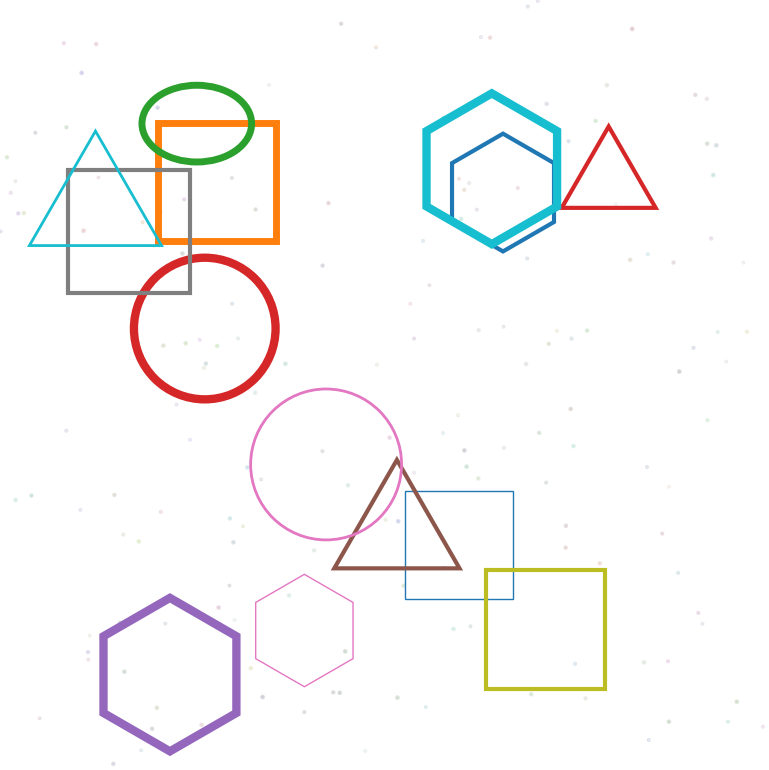[{"shape": "hexagon", "thickness": 1.5, "radius": 0.38, "center": [0.653, 0.75]}, {"shape": "square", "thickness": 0.5, "radius": 0.35, "center": [0.596, 0.292]}, {"shape": "square", "thickness": 2.5, "radius": 0.38, "center": [0.282, 0.763]}, {"shape": "oval", "thickness": 2.5, "radius": 0.36, "center": [0.256, 0.839]}, {"shape": "circle", "thickness": 3, "radius": 0.46, "center": [0.266, 0.573]}, {"shape": "triangle", "thickness": 1.5, "radius": 0.35, "center": [0.79, 0.765]}, {"shape": "hexagon", "thickness": 3, "radius": 0.5, "center": [0.221, 0.124]}, {"shape": "triangle", "thickness": 1.5, "radius": 0.47, "center": [0.515, 0.309]}, {"shape": "hexagon", "thickness": 0.5, "radius": 0.36, "center": [0.395, 0.181]}, {"shape": "circle", "thickness": 1, "radius": 0.49, "center": [0.424, 0.397]}, {"shape": "square", "thickness": 1.5, "radius": 0.4, "center": [0.167, 0.699]}, {"shape": "square", "thickness": 1.5, "radius": 0.39, "center": [0.708, 0.183]}, {"shape": "triangle", "thickness": 1, "radius": 0.5, "center": [0.124, 0.731]}, {"shape": "hexagon", "thickness": 3, "radius": 0.49, "center": [0.639, 0.781]}]